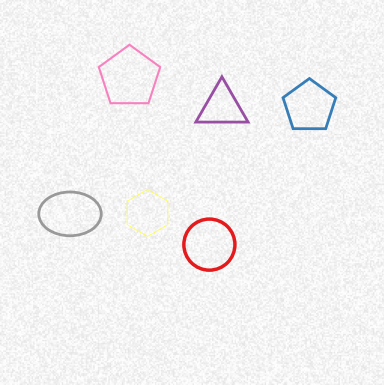[{"shape": "circle", "thickness": 2.5, "radius": 0.33, "center": [0.544, 0.365]}, {"shape": "pentagon", "thickness": 2, "radius": 0.36, "center": [0.804, 0.724]}, {"shape": "triangle", "thickness": 2, "radius": 0.39, "center": [0.576, 0.722]}, {"shape": "hexagon", "thickness": 0.5, "radius": 0.31, "center": [0.383, 0.447]}, {"shape": "pentagon", "thickness": 1.5, "radius": 0.42, "center": [0.336, 0.8]}, {"shape": "oval", "thickness": 2, "radius": 0.41, "center": [0.182, 0.444]}]